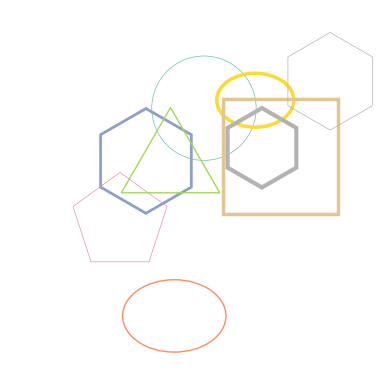[{"shape": "circle", "thickness": 0.5, "radius": 0.68, "center": [0.53, 0.719]}, {"shape": "oval", "thickness": 1, "radius": 0.67, "center": [0.453, 0.179]}, {"shape": "hexagon", "thickness": 2, "radius": 0.68, "center": [0.379, 0.582]}, {"shape": "pentagon", "thickness": 0.5, "radius": 0.64, "center": [0.312, 0.424]}, {"shape": "triangle", "thickness": 1, "radius": 0.74, "center": [0.443, 0.573]}, {"shape": "oval", "thickness": 2.5, "radius": 0.5, "center": [0.663, 0.74]}, {"shape": "square", "thickness": 2.5, "radius": 0.75, "center": [0.728, 0.594]}, {"shape": "hexagon", "thickness": 0.5, "radius": 0.63, "center": [0.858, 0.789]}, {"shape": "hexagon", "thickness": 3, "radius": 0.52, "center": [0.68, 0.616]}]